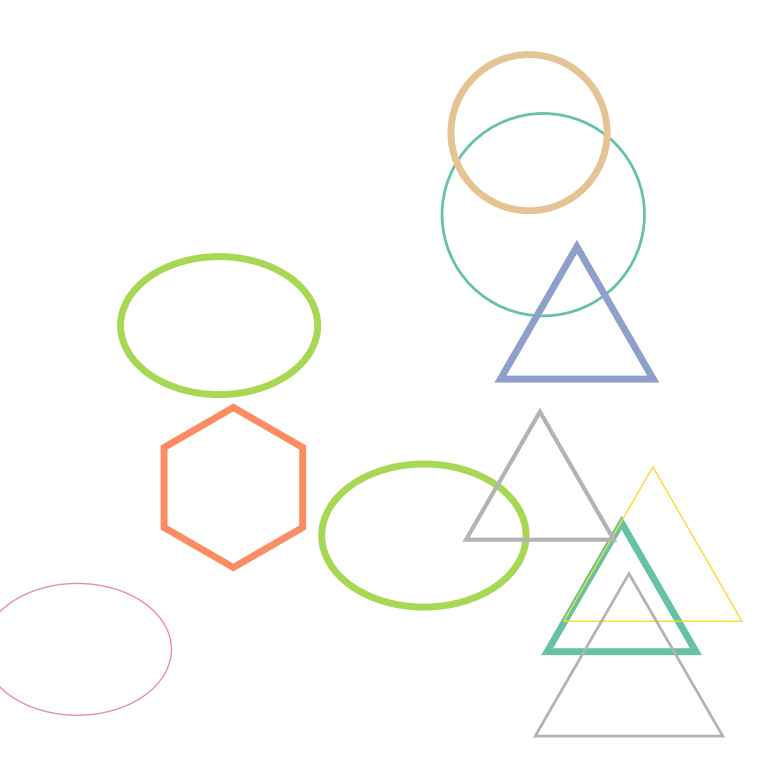[{"shape": "circle", "thickness": 1, "radius": 0.66, "center": [0.706, 0.721]}, {"shape": "triangle", "thickness": 2.5, "radius": 0.56, "center": [0.807, 0.209]}, {"shape": "hexagon", "thickness": 2.5, "radius": 0.52, "center": [0.303, 0.367]}, {"shape": "triangle", "thickness": 2.5, "radius": 0.57, "center": [0.749, 0.565]}, {"shape": "oval", "thickness": 0.5, "radius": 0.61, "center": [0.1, 0.157]}, {"shape": "oval", "thickness": 2.5, "radius": 0.64, "center": [0.285, 0.577]}, {"shape": "oval", "thickness": 2.5, "radius": 0.66, "center": [0.551, 0.304]}, {"shape": "triangle", "thickness": 0.5, "radius": 0.67, "center": [0.848, 0.26]}, {"shape": "circle", "thickness": 2.5, "radius": 0.51, "center": [0.687, 0.828]}, {"shape": "triangle", "thickness": 1.5, "radius": 0.55, "center": [0.701, 0.354]}, {"shape": "triangle", "thickness": 1, "radius": 0.7, "center": [0.817, 0.114]}]